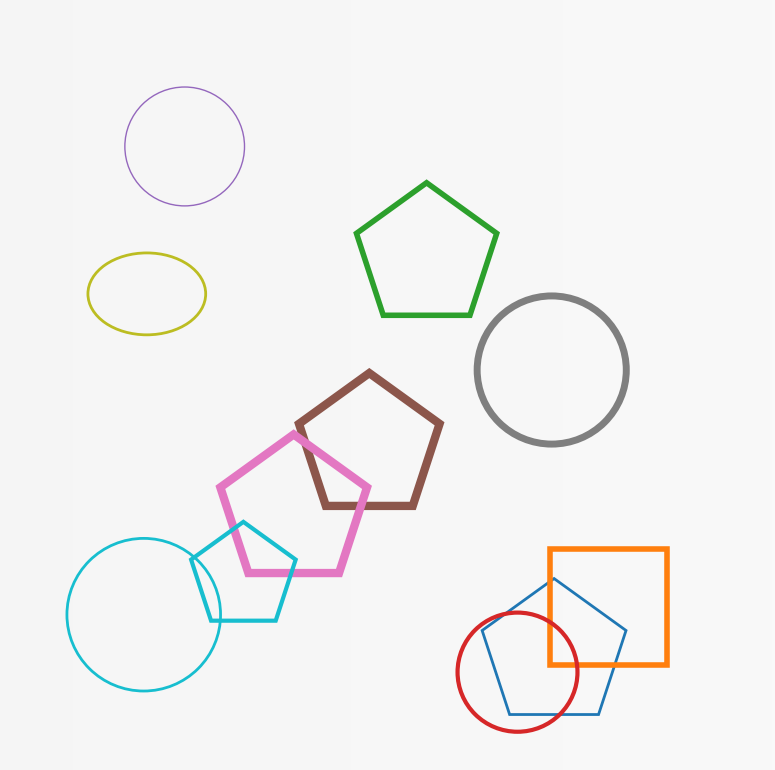[{"shape": "pentagon", "thickness": 1, "radius": 0.49, "center": [0.715, 0.151]}, {"shape": "square", "thickness": 2, "radius": 0.37, "center": [0.785, 0.212]}, {"shape": "pentagon", "thickness": 2, "radius": 0.48, "center": [0.55, 0.668]}, {"shape": "circle", "thickness": 1.5, "radius": 0.39, "center": [0.668, 0.127]}, {"shape": "circle", "thickness": 0.5, "radius": 0.39, "center": [0.238, 0.81]}, {"shape": "pentagon", "thickness": 3, "radius": 0.48, "center": [0.477, 0.42]}, {"shape": "pentagon", "thickness": 3, "radius": 0.5, "center": [0.379, 0.336]}, {"shape": "circle", "thickness": 2.5, "radius": 0.48, "center": [0.712, 0.519]}, {"shape": "oval", "thickness": 1, "radius": 0.38, "center": [0.189, 0.618]}, {"shape": "circle", "thickness": 1, "radius": 0.5, "center": [0.185, 0.202]}, {"shape": "pentagon", "thickness": 1.5, "radius": 0.35, "center": [0.314, 0.251]}]